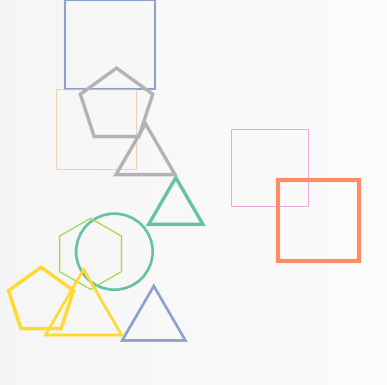[{"shape": "circle", "thickness": 2, "radius": 0.49, "center": [0.295, 0.346]}, {"shape": "triangle", "thickness": 2.5, "radius": 0.4, "center": [0.454, 0.458]}, {"shape": "square", "thickness": 3, "radius": 0.52, "center": [0.822, 0.427]}, {"shape": "square", "thickness": 1.5, "radius": 0.58, "center": [0.285, 0.884]}, {"shape": "triangle", "thickness": 2, "radius": 0.47, "center": [0.397, 0.163]}, {"shape": "square", "thickness": 0.5, "radius": 0.5, "center": [0.695, 0.566]}, {"shape": "hexagon", "thickness": 1, "radius": 0.46, "center": [0.234, 0.341]}, {"shape": "triangle", "thickness": 2, "radius": 0.57, "center": [0.216, 0.187]}, {"shape": "pentagon", "thickness": 2.5, "radius": 0.44, "center": [0.106, 0.218]}, {"shape": "square", "thickness": 0.5, "radius": 0.52, "center": [0.248, 0.665]}, {"shape": "pentagon", "thickness": 2.5, "radius": 0.49, "center": [0.301, 0.725]}, {"shape": "triangle", "thickness": 2.5, "radius": 0.44, "center": [0.376, 0.59]}]